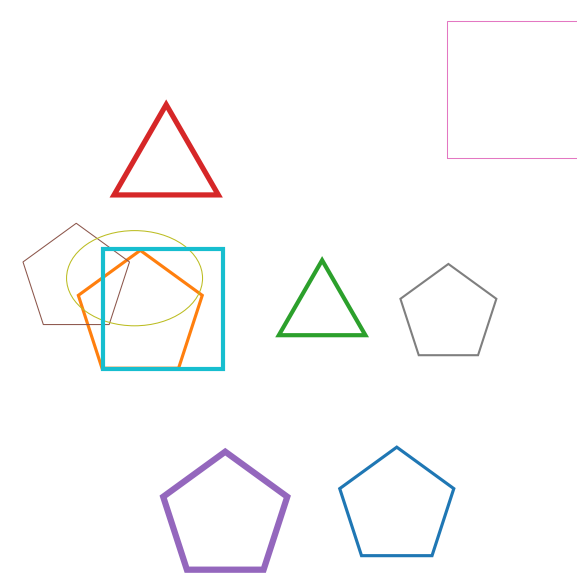[{"shape": "pentagon", "thickness": 1.5, "radius": 0.52, "center": [0.687, 0.121]}, {"shape": "pentagon", "thickness": 1.5, "radius": 0.56, "center": [0.243, 0.453]}, {"shape": "triangle", "thickness": 2, "radius": 0.43, "center": [0.558, 0.462]}, {"shape": "triangle", "thickness": 2.5, "radius": 0.52, "center": [0.288, 0.714]}, {"shape": "pentagon", "thickness": 3, "radius": 0.56, "center": [0.39, 0.104]}, {"shape": "pentagon", "thickness": 0.5, "radius": 0.48, "center": [0.132, 0.516]}, {"shape": "square", "thickness": 0.5, "radius": 0.6, "center": [0.892, 0.844]}, {"shape": "pentagon", "thickness": 1, "radius": 0.44, "center": [0.776, 0.455]}, {"shape": "oval", "thickness": 0.5, "radius": 0.59, "center": [0.233, 0.517]}, {"shape": "square", "thickness": 2, "radius": 0.52, "center": [0.282, 0.464]}]